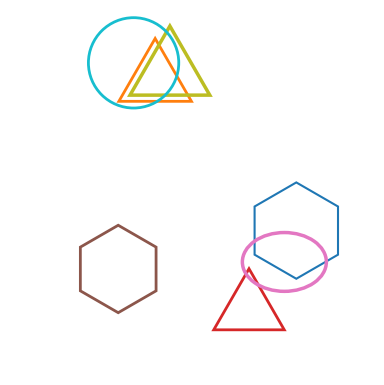[{"shape": "hexagon", "thickness": 1.5, "radius": 0.63, "center": [0.77, 0.401]}, {"shape": "triangle", "thickness": 2, "radius": 0.54, "center": [0.403, 0.791]}, {"shape": "triangle", "thickness": 2, "radius": 0.53, "center": [0.647, 0.196]}, {"shape": "hexagon", "thickness": 2, "radius": 0.57, "center": [0.307, 0.301]}, {"shape": "oval", "thickness": 2.5, "radius": 0.55, "center": [0.739, 0.32]}, {"shape": "triangle", "thickness": 2.5, "radius": 0.6, "center": [0.441, 0.813]}, {"shape": "circle", "thickness": 2, "radius": 0.59, "center": [0.347, 0.837]}]